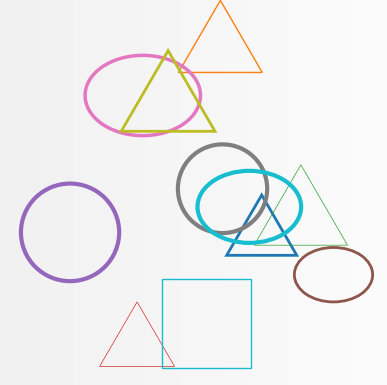[{"shape": "triangle", "thickness": 2, "radius": 0.52, "center": [0.675, 0.389]}, {"shape": "triangle", "thickness": 1, "radius": 0.62, "center": [0.569, 0.874]}, {"shape": "triangle", "thickness": 0.5, "radius": 0.7, "center": [0.776, 0.433]}, {"shape": "triangle", "thickness": 0.5, "radius": 0.56, "center": [0.354, 0.104]}, {"shape": "circle", "thickness": 3, "radius": 0.63, "center": [0.181, 0.396]}, {"shape": "oval", "thickness": 2, "radius": 0.51, "center": [0.861, 0.286]}, {"shape": "oval", "thickness": 2.5, "radius": 0.74, "center": [0.368, 0.752]}, {"shape": "circle", "thickness": 3, "radius": 0.58, "center": [0.574, 0.51]}, {"shape": "triangle", "thickness": 2, "radius": 0.7, "center": [0.434, 0.729]}, {"shape": "square", "thickness": 1, "radius": 0.58, "center": [0.534, 0.159]}, {"shape": "oval", "thickness": 3, "radius": 0.67, "center": [0.643, 0.463]}]